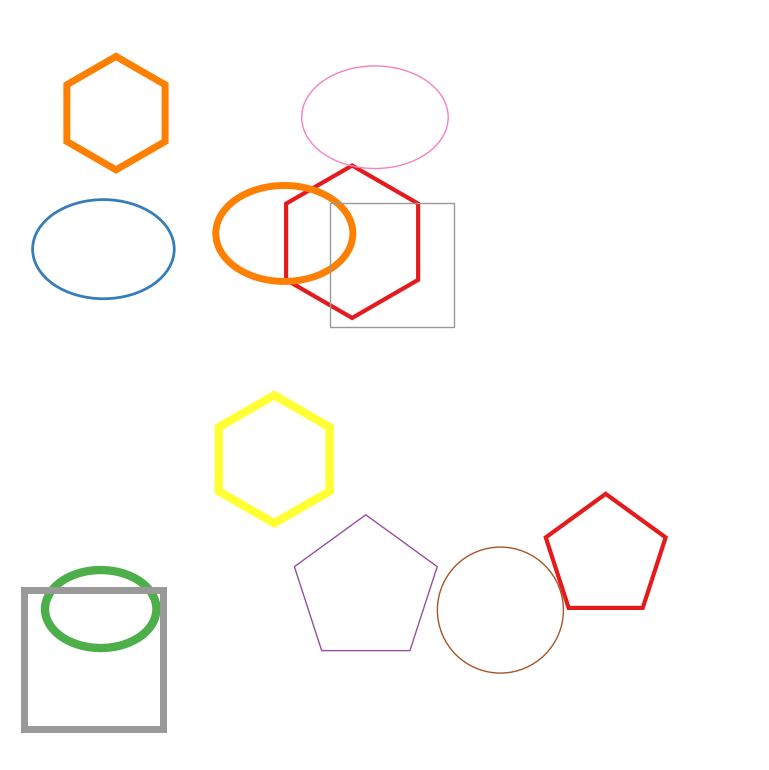[{"shape": "pentagon", "thickness": 1.5, "radius": 0.41, "center": [0.787, 0.277]}, {"shape": "hexagon", "thickness": 1.5, "radius": 0.49, "center": [0.457, 0.686]}, {"shape": "oval", "thickness": 1, "radius": 0.46, "center": [0.134, 0.676]}, {"shape": "oval", "thickness": 3, "radius": 0.36, "center": [0.131, 0.209]}, {"shape": "pentagon", "thickness": 0.5, "radius": 0.49, "center": [0.475, 0.234]}, {"shape": "hexagon", "thickness": 2.5, "radius": 0.37, "center": [0.151, 0.853]}, {"shape": "oval", "thickness": 2.5, "radius": 0.45, "center": [0.369, 0.697]}, {"shape": "hexagon", "thickness": 3, "radius": 0.42, "center": [0.356, 0.404]}, {"shape": "circle", "thickness": 0.5, "radius": 0.41, "center": [0.65, 0.208]}, {"shape": "oval", "thickness": 0.5, "radius": 0.48, "center": [0.487, 0.848]}, {"shape": "square", "thickness": 2.5, "radius": 0.45, "center": [0.121, 0.143]}, {"shape": "square", "thickness": 0.5, "radius": 0.4, "center": [0.51, 0.655]}]